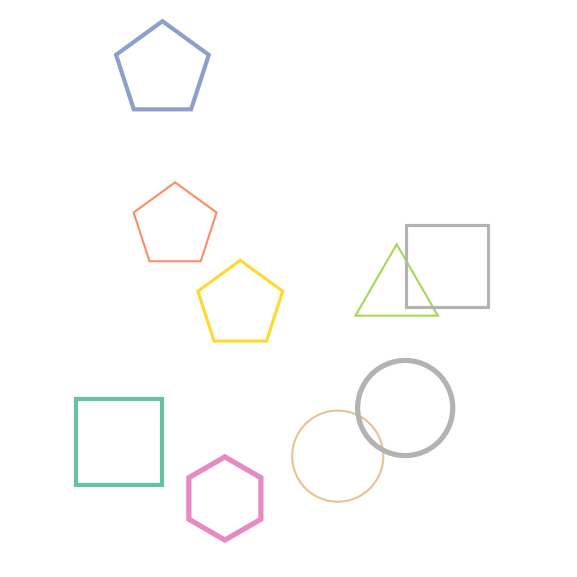[{"shape": "square", "thickness": 2, "radius": 0.37, "center": [0.206, 0.234]}, {"shape": "pentagon", "thickness": 1, "radius": 0.38, "center": [0.303, 0.608]}, {"shape": "pentagon", "thickness": 2, "radius": 0.42, "center": [0.281, 0.878]}, {"shape": "hexagon", "thickness": 2.5, "radius": 0.36, "center": [0.389, 0.136]}, {"shape": "triangle", "thickness": 1, "radius": 0.41, "center": [0.687, 0.494]}, {"shape": "pentagon", "thickness": 1.5, "radius": 0.39, "center": [0.416, 0.471]}, {"shape": "circle", "thickness": 1, "radius": 0.39, "center": [0.585, 0.209]}, {"shape": "square", "thickness": 1.5, "radius": 0.35, "center": [0.774, 0.538]}, {"shape": "circle", "thickness": 2.5, "radius": 0.41, "center": [0.702, 0.293]}]